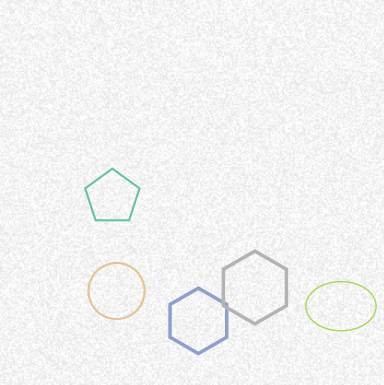[{"shape": "pentagon", "thickness": 1.5, "radius": 0.37, "center": [0.292, 0.488]}, {"shape": "hexagon", "thickness": 2.5, "radius": 0.43, "center": [0.515, 0.167]}, {"shape": "oval", "thickness": 1, "radius": 0.46, "center": [0.886, 0.205]}, {"shape": "circle", "thickness": 1.5, "radius": 0.36, "center": [0.303, 0.244]}, {"shape": "hexagon", "thickness": 2.5, "radius": 0.47, "center": [0.662, 0.253]}]